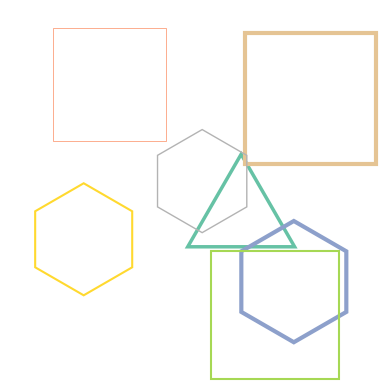[{"shape": "triangle", "thickness": 2.5, "radius": 0.8, "center": [0.626, 0.439]}, {"shape": "square", "thickness": 0.5, "radius": 0.73, "center": [0.285, 0.78]}, {"shape": "hexagon", "thickness": 3, "radius": 0.79, "center": [0.763, 0.269]}, {"shape": "square", "thickness": 1.5, "radius": 0.83, "center": [0.714, 0.183]}, {"shape": "hexagon", "thickness": 1.5, "radius": 0.73, "center": [0.217, 0.378]}, {"shape": "square", "thickness": 3, "radius": 0.85, "center": [0.807, 0.745]}, {"shape": "hexagon", "thickness": 1, "radius": 0.67, "center": [0.525, 0.53]}]